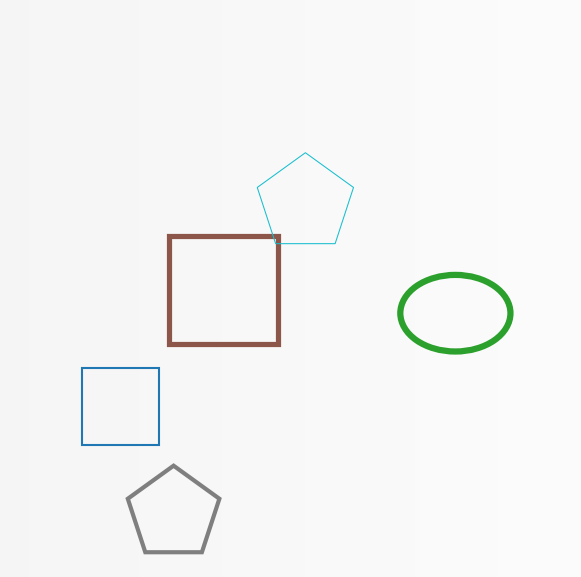[{"shape": "square", "thickness": 1, "radius": 0.33, "center": [0.208, 0.295]}, {"shape": "oval", "thickness": 3, "radius": 0.47, "center": [0.783, 0.457]}, {"shape": "square", "thickness": 2.5, "radius": 0.47, "center": [0.385, 0.497]}, {"shape": "pentagon", "thickness": 2, "radius": 0.41, "center": [0.299, 0.11]}, {"shape": "pentagon", "thickness": 0.5, "radius": 0.44, "center": [0.525, 0.648]}]